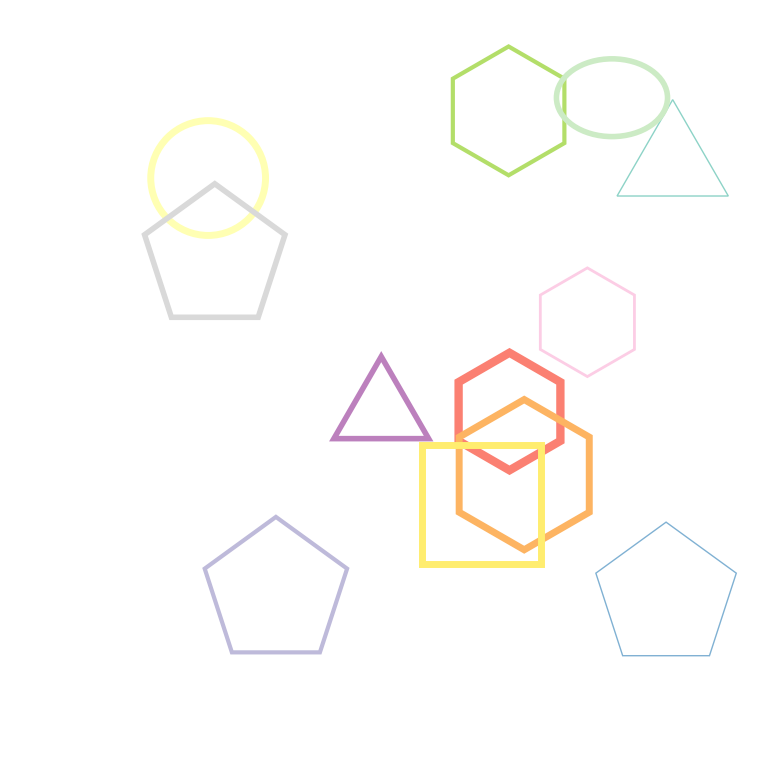[{"shape": "triangle", "thickness": 0.5, "radius": 0.42, "center": [0.874, 0.787]}, {"shape": "circle", "thickness": 2.5, "radius": 0.37, "center": [0.27, 0.769]}, {"shape": "pentagon", "thickness": 1.5, "radius": 0.49, "center": [0.358, 0.231]}, {"shape": "hexagon", "thickness": 3, "radius": 0.38, "center": [0.662, 0.466]}, {"shape": "pentagon", "thickness": 0.5, "radius": 0.48, "center": [0.865, 0.226]}, {"shape": "hexagon", "thickness": 2.5, "radius": 0.49, "center": [0.681, 0.384]}, {"shape": "hexagon", "thickness": 1.5, "radius": 0.42, "center": [0.661, 0.856]}, {"shape": "hexagon", "thickness": 1, "radius": 0.35, "center": [0.763, 0.582]}, {"shape": "pentagon", "thickness": 2, "radius": 0.48, "center": [0.279, 0.665]}, {"shape": "triangle", "thickness": 2, "radius": 0.36, "center": [0.495, 0.466]}, {"shape": "oval", "thickness": 2, "radius": 0.36, "center": [0.795, 0.873]}, {"shape": "square", "thickness": 2.5, "radius": 0.39, "center": [0.625, 0.345]}]